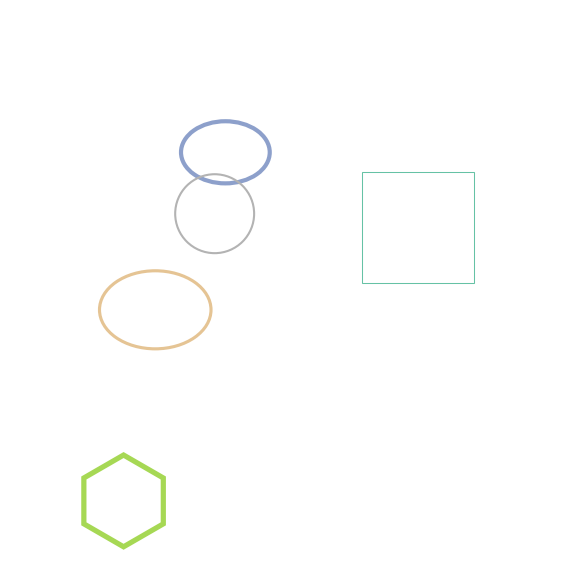[{"shape": "square", "thickness": 0.5, "radius": 0.48, "center": [0.723, 0.605]}, {"shape": "oval", "thickness": 2, "radius": 0.38, "center": [0.39, 0.735]}, {"shape": "hexagon", "thickness": 2.5, "radius": 0.4, "center": [0.214, 0.132]}, {"shape": "oval", "thickness": 1.5, "radius": 0.48, "center": [0.269, 0.463]}, {"shape": "circle", "thickness": 1, "radius": 0.34, "center": [0.372, 0.629]}]